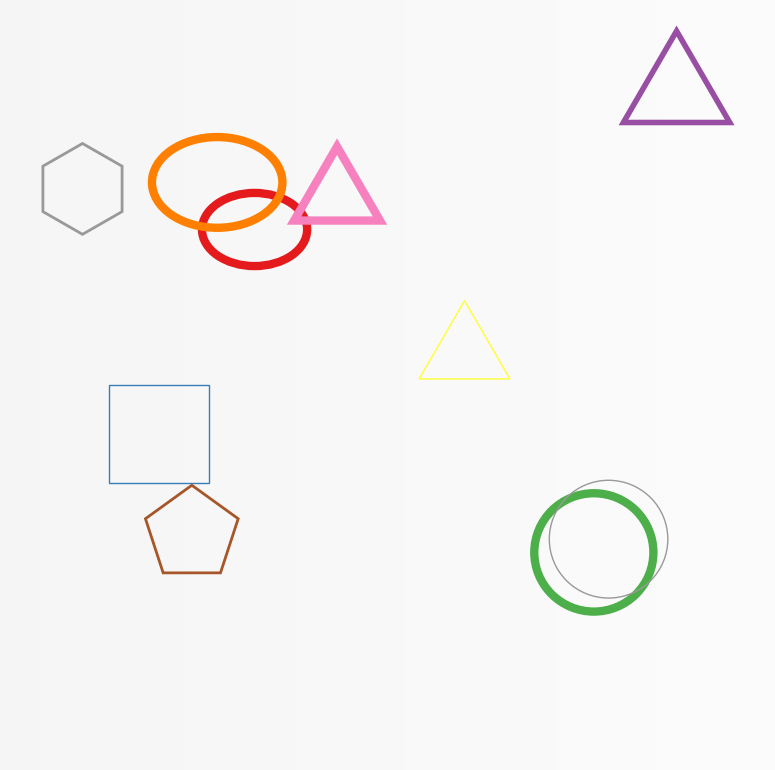[{"shape": "oval", "thickness": 3, "radius": 0.34, "center": [0.328, 0.702]}, {"shape": "square", "thickness": 0.5, "radius": 0.32, "center": [0.205, 0.436]}, {"shape": "circle", "thickness": 3, "radius": 0.38, "center": [0.766, 0.283]}, {"shape": "triangle", "thickness": 2, "radius": 0.4, "center": [0.873, 0.881]}, {"shape": "oval", "thickness": 3, "radius": 0.42, "center": [0.28, 0.763]}, {"shape": "triangle", "thickness": 0.5, "radius": 0.34, "center": [0.599, 0.542]}, {"shape": "pentagon", "thickness": 1, "radius": 0.31, "center": [0.248, 0.307]}, {"shape": "triangle", "thickness": 3, "radius": 0.32, "center": [0.435, 0.746]}, {"shape": "circle", "thickness": 0.5, "radius": 0.38, "center": [0.785, 0.3]}, {"shape": "hexagon", "thickness": 1, "radius": 0.29, "center": [0.106, 0.755]}]